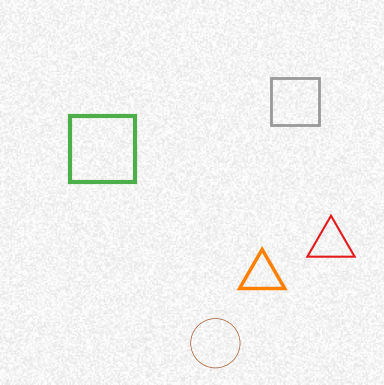[{"shape": "triangle", "thickness": 1.5, "radius": 0.35, "center": [0.86, 0.369]}, {"shape": "square", "thickness": 3, "radius": 0.42, "center": [0.266, 0.613]}, {"shape": "triangle", "thickness": 2.5, "radius": 0.34, "center": [0.681, 0.284]}, {"shape": "circle", "thickness": 0.5, "radius": 0.32, "center": [0.559, 0.108]}, {"shape": "square", "thickness": 2, "radius": 0.31, "center": [0.766, 0.736]}]